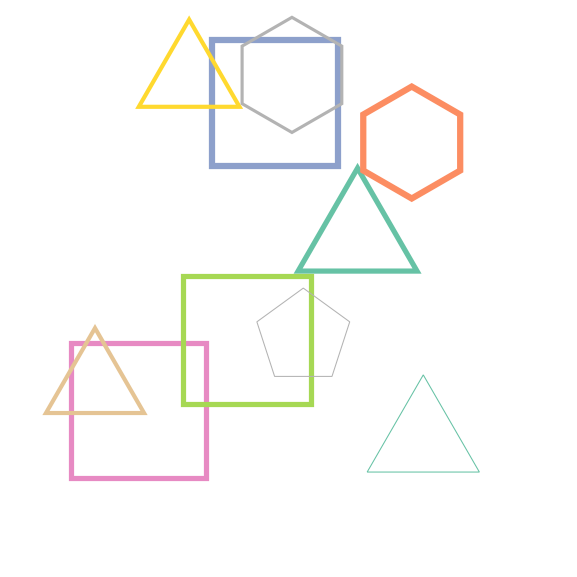[{"shape": "triangle", "thickness": 0.5, "radius": 0.56, "center": [0.733, 0.238]}, {"shape": "triangle", "thickness": 2.5, "radius": 0.59, "center": [0.619, 0.589]}, {"shape": "hexagon", "thickness": 3, "radius": 0.48, "center": [0.713, 0.752]}, {"shape": "square", "thickness": 3, "radius": 0.55, "center": [0.477, 0.821]}, {"shape": "square", "thickness": 2.5, "radius": 0.59, "center": [0.24, 0.288]}, {"shape": "square", "thickness": 2.5, "radius": 0.55, "center": [0.427, 0.411]}, {"shape": "triangle", "thickness": 2, "radius": 0.5, "center": [0.328, 0.865]}, {"shape": "triangle", "thickness": 2, "radius": 0.49, "center": [0.165, 0.333]}, {"shape": "hexagon", "thickness": 1.5, "radius": 0.5, "center": [0.506, 0.869]}, {"shape": "pentagon", "thickness": 0.5, "radius": 0.42, "center": [0.525, 0.416]}]